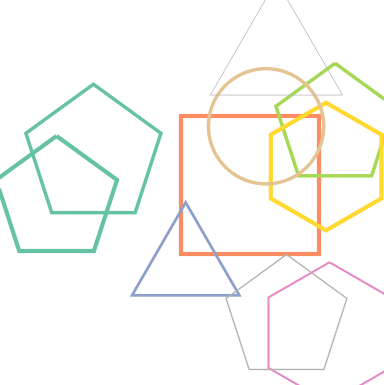[{"shape": "pentagon", "thickness": 2.5, "radius": 0.92, "center": [0.243, 0.597]}, {"shape": "pentagon", "thickness": 3, "radius": 0.83, "center": [0.147, 0.482]}, {"shape": "square", "thickness": 3, "radius": 0.89, "center": [0.65, 0.519]}, {"shape": "triangle", "thickness": 2, "radius": 0.8, "center": [0.482, 0.313]}, {"shape": "hexagon", "thickness": 1.5, "radius": 0.91, "center": [0.856, 0.136]}, {"shape": "pentagon", "thickness": 2.5, "radius": 0.81, "center": [0.87, 0.674]}, {"shape": "hexagon", "thickness": 3, "radius": 0.83, "center": [0.847, 0.567]}, {"shape": "circle", "thickness": 2.5, "radius": 0.75, "center": [0.691, 0.672]}, {"shape": "pentagon", "thickness": 1, "radius": 0.83, "center": [0.744, 0.174]}, {"shape": "triangle", "thickness": 0.5, "radius": 0.99, "center": [0.718, 0.852]}]